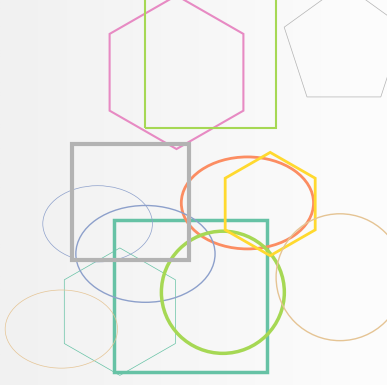[{"shape": "square", "thickness": 2.5, "radius": 0.99, "center": [0.492, 0.231]}, {"shape": "hexagon", "thickness": 0.5, "radius": 0.83, "center": [0.309, 0.191]}, {"shape": "oval", "thickness": 2, "radius": 0.85, "center": [0.638, 0.473]}, {"shape": "oval", "thickness": 1, "radius": 0.9, "center": [0.375, 0.341]}, {"shape": "oval", "thickness": 0.5, "radius": 0.71, "center": [0.252, 0.419]}, {"shape": "hexagon", "thickness": 1.5, "radius": 1.0, "center": [0.455, 0.812]}, {"shape": "square", "thickness": 1.5, "radius": 0.85, "center": [0.543, 0.837]}, {"shape": "circle", "thickness": 2.5, "radius": 0.79, "center": [0.575, 0.241]}, {"shape": "hexagon", "thickness": 2, "radius": 0.67, "center": [0.697, 0.47]}, {"shape": "oval", "thickness": 0.5, "radius": 0.72, "center": [0.158, 0.145]}, {"shape": "circle", "thickness": 1, "radius": 0.82, "center": [0.877, 0.28]}, {"shape": "square", "thickness": 3, "radius": 0.75, "center": [0.336, 0.475]}, {"shape": "pentagon", "thickness": 0.5, "radius": 0.81, "center": [0.887, 0.879]}]